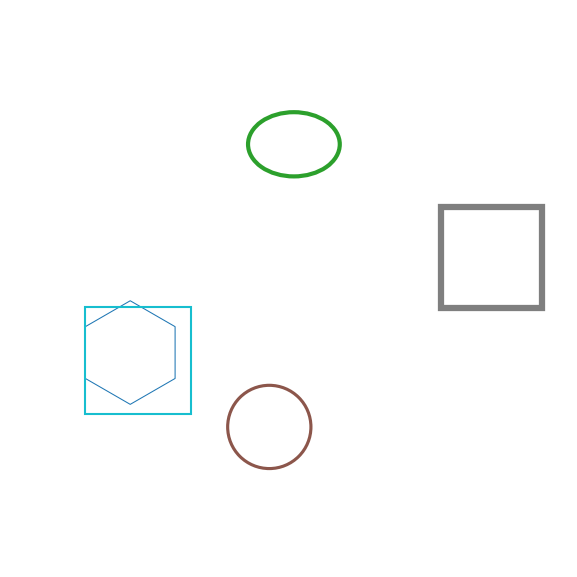[{"shape": "hexagon", "thickness": 0.5, "radius": 0.45, "center": [0.226, 0.389]}, {"shape": "oval", "thickness": 2, "radius": 0.4, "center": [0.509, 0.749]}, {"shape": "circle", "thickness": 1.5, "radius": 0.36, "center": [0.466, 0.26]}, {"shape": "square", "thickness": 3, "radius": 0.44, "center": [0.851, 0.553]}, {"shape": "square", "thickness": 1, "radius": 0.46, "center": [0.238, 0.375]}]